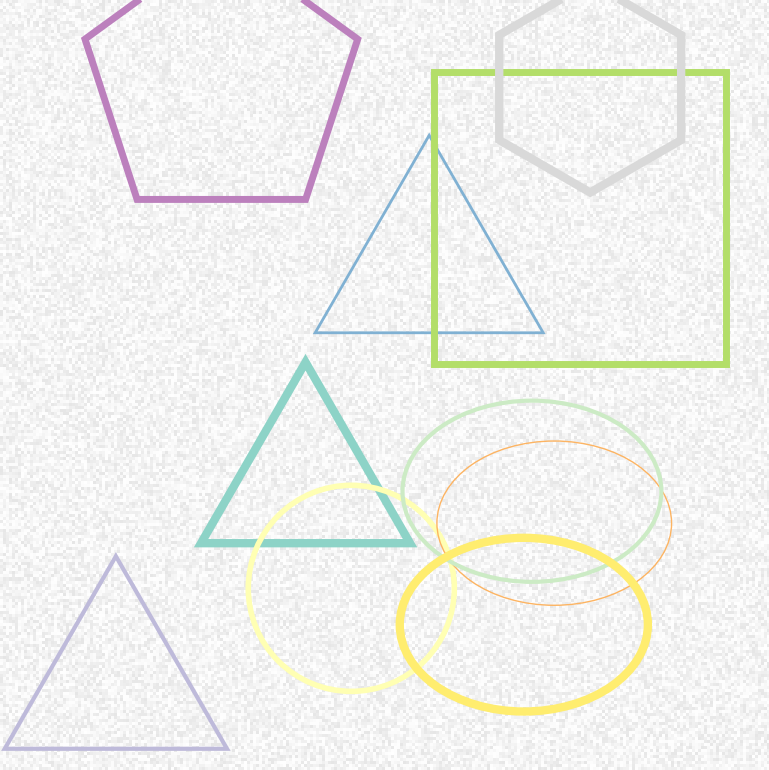[{"shape": "triangle", "thickness": 3, "radius": 0.78, "center": [0.397, 0.373]}, {"shape": "circle", "thickness": 2, "radius": 0.67, "center": [0.456, 0.236]}, {"shape": "triangle", "thickness": 1.5, "radius": 0.83, "center": [0.15, 0.111]}, {"shape": "triangle", "thickness": 1, "radius": 0.85, "center": [0.557, 0.653]}, {"shape": "oval", "thickness": 0.5, "radius": 0.76, "center": [0.72, 0.321]}, {"shape": "square", "thickness": 2.5, "radius": 0.95, "center": [0.754, 0.717]}, {"shape": "hexagon", "thickness": 3, "radius": 0.68, "center": [0.766, 0.886]}, {"shape": "pentagon", "thickness": 2.5, "radius": 0.93, "center": [0.287, 0.892]}, {"shape": "oval", "thickness": 1.5, "radius": 0.84, "center": [0.691, 0.362]}, {"shape": "oval", "thickness": 3, "radius": 0.81, "center": [0.68, 0.189]}]